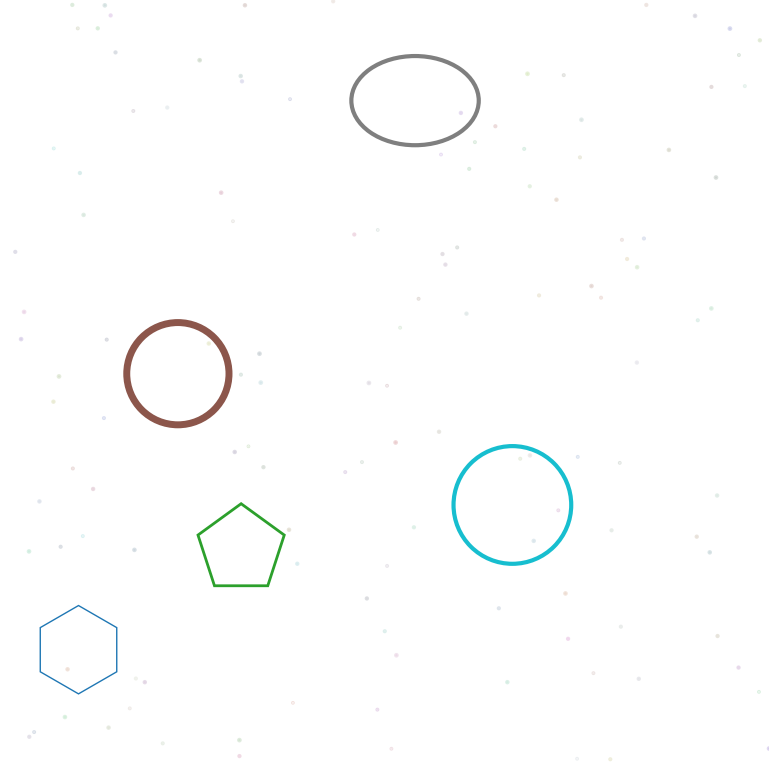[{"shape": "hexagon", "thickness": 0.5, "radius": 0.29, "center": [0.102, 0.156]}, {"shape": "pentagon", "thickness": 1, "radius": 0.29, "center": [0.313, 0.287]}, {"shape": "circle", "thickness": 2.5, "radius": 0.33, "center": [0.231, 0.515]}, {"shape": "oval", "thickness": 1.5, "radius": 0.41, "center": [0.539, 0.869]}, {"shape": "circle", "thickness": 1.5, "radius": 0.38, "center": [0.665, 0.344]}]